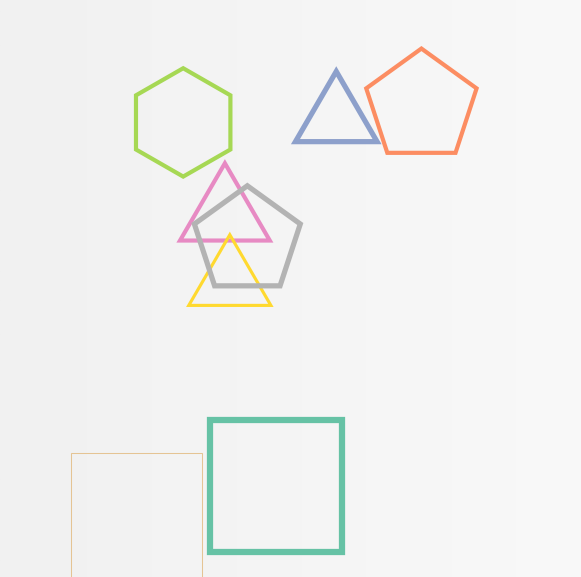[{"shape": "square", "thickness": 3, "radius": 0.57, "center": [0.475, 0.157]}, {"shape": "pentagon", "thickness": 2, "radius": 0.5, "center": [0.725, 0.815]}, {"shape": "triangle", "thickness": 2.5, "radius": 0.41, "center": [0.579, 0.794]}, {"shape": "triangle", "thickness": 2, "radius": 0.45, "center": [0.387, 0.627]}, {"shape": "hexagon", "thickness": 2, "radius": 0.47, "center": [0.315, 0.787]}, {"shape": "triangle", "thickness": 1.5, "radius": 0.41, "center": [0.395, 0.511]}, {"shape": "square", "thickness": 0.5, "radius": 0.57, "center": [0.235, 0.102]}, {"shape": "pentagon", "thickness": 2.5, "radius": 0.48, "center": [0.426, 0.582]}]